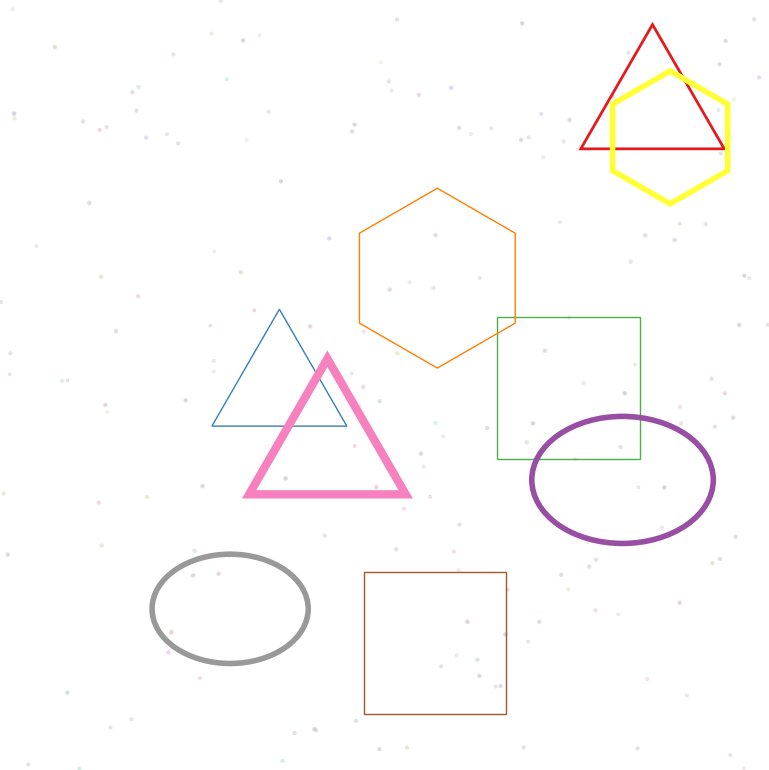[{"shape": "triangle", "thickness": 1, "radius": 0.54, "center": [0.847, 0.861]}, {"shape": "triangle", "thickness": 0.5, "radius": 0.51, "center": [0.363, 0.497]}, {"shape": "square", "thickness": 0.5, "radius": 0.46, "center": [0.738, 0.496]}, {"shape": "oval", "thickness": 2, "radius": 0.59, "center": [0.808, 0.377]}, {"shape": "hexagon", "thickness": 0.5, "radius": 0.58, "center": [0.568, 0.639]}, {"shape": "hexagon", "thickness": 2, "radius": 0.43, "center": [0.87, 0.822]}, {"shape": "square", "thickness": 0.5, "radius": 0.46, "center": [0.565, 0.165]}, {"shape": "triangle", "thickness": 3, "radius": 0.59, "center": [0.425, 0.417]}, {"shape": "oval", "thickness": 2, "radius": 0.51, "center": [0.299, 0.209]}]